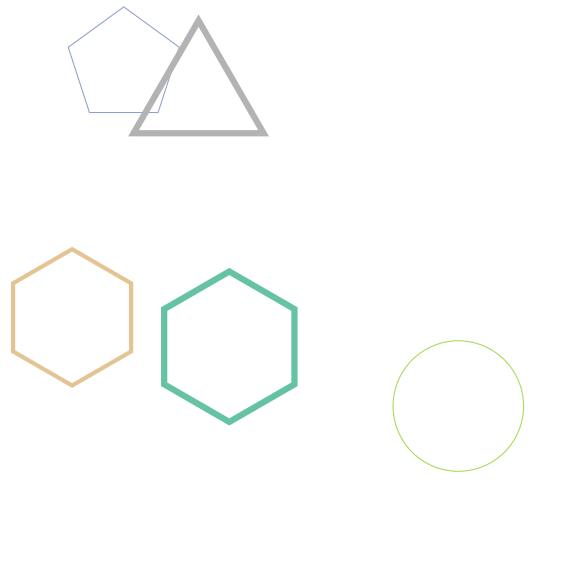[{"shape": "hexagon", "thickness": 3, "radius": 0.65, "center": [0.397, 0.399]}, {"shape": "pentagon", "thickness": 0.5, "radius": 0.51, "center": [0.214, 0.886]}, {"shape": "circle", "thickness": 0.5, "radius": 0.57, "center": [0.794, 0.296]}, {"shape": "hexagon", "thickness": 2, "radius": 0.59, "center": [0.125, 0.45]}, {"shape": "triangle", "thickness": 3, "radius": 0.65, "center": [0.344, 0.833]}]